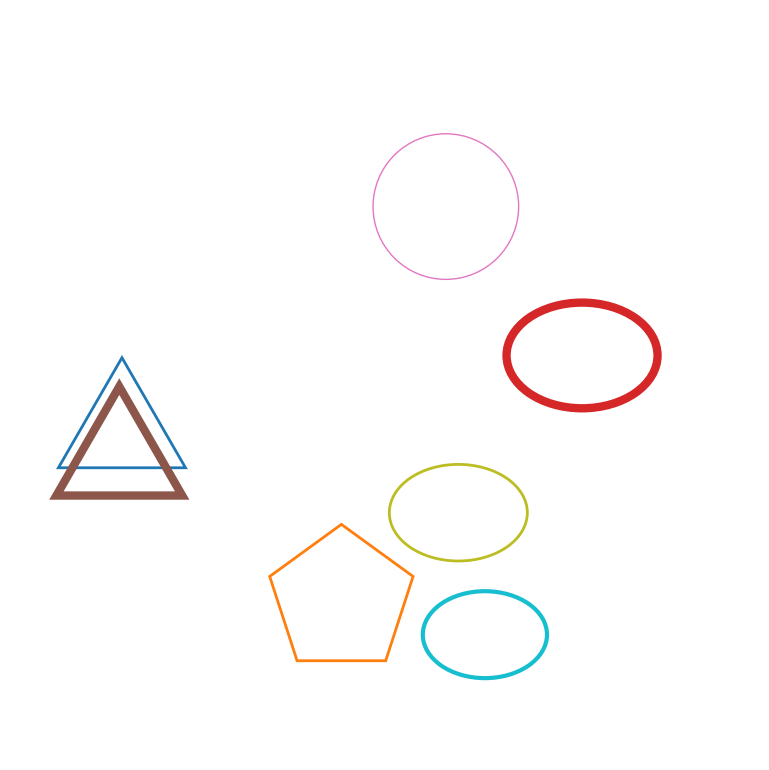[{"shape": "triangle", "thickness": 1, "radius": 0.48, "center": [0.158, 0.44]}, {"shape": "pentagon", "thickness": 1, "radius": 0.49, "center": [0.443, 0.221]}, {"shape": "oval", "thickness": 3, "radius": 0.49, "center": [0.756, 0.538]}, {"shape": "triangle", "thickness": 3, "radius": 0.47, "center": [0.155, 0.404]}, {"shape": "circle", "thickness": 0.5, "radius": 0.47, "center": [0.579, 0.732]}, {"shape": "oval", "thickness": 1, "radius": 0.45, "center": [0.595, 0.334]}, {"shape": "oval", "thickness": 1.5, "radius": 0.4, "center": [0.63, 0.176]}]